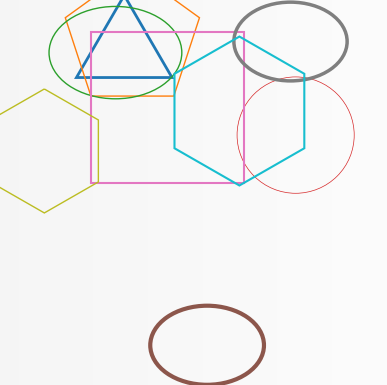[{"shape": "triangle", "thickness": 2, "radius": 0.71, "center": [0.321, 0.87]}, {"shape": "pentagon", "thickness": 1, "radius": 0.91, "center": [0.342, 0.898]}, {"shape": "oval", "thickness": 1, "radius": 0.86, "center": [0.298, 0.863]}, {"shape": "circle", "thickness": 0.5, "radius": 0.76, "center": [0.763, 0.649]}, {"shape": "oval", "thickness": 3, "radius": 0.73, "center": [0.534, 0.103]}, {"shape": "square", "thickness": 1.5, "radius": 0.98, "center": [0.432, 0.721]}, {"shape": "oval", "thickness": 2.5, "radius": 0.73, "center": [0.75, 0.892]}, {"shape": "hexagon", "thickness": 1, "radius": 0.8, "center": [0.114, 0.608]}, {"shape": "hexagon", "thickness": 1.5, "radius": 0.97, "center": [0.618, 0.712]}]